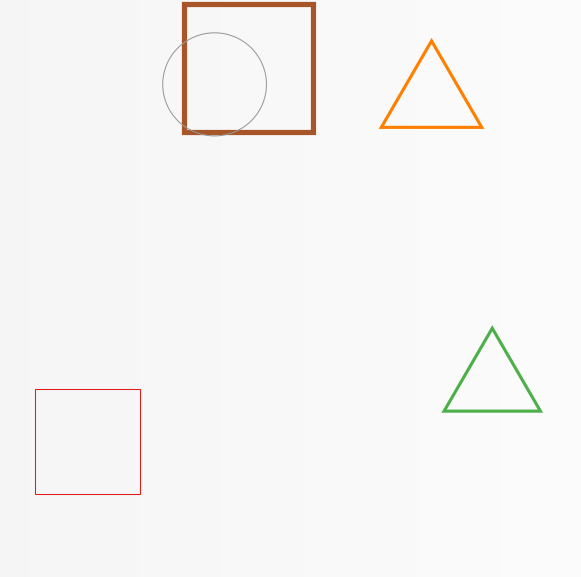[{"shape": "square", "thickness": 0.5, "radius": 0.45, "center": [0.151, 0.235]}, {"shape": "triangle", "thickness": 1.5, "radius": 0.48, "center": [0.847, 0.335]}, {"shape": "triangle", "thickness": 1.5, "radius": 0.5, "center": [0.742, 0.828]}, {"shape": "square", "thickness": 2.5, "radius": 0.55, "center": [0.428, 0.881]}, {"shape": "circle", "thickness": 0.5, "radius": 0.45, "center": [0.369, 0.853]}]